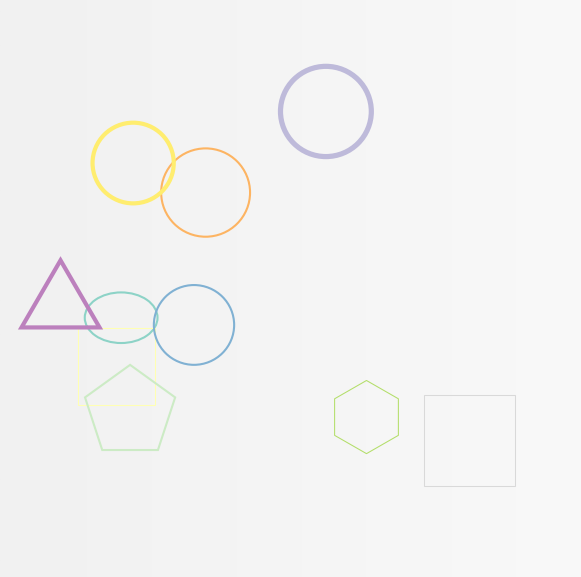[{"shape": "oval", "thickness": 1, "radius": 0.31, "center": [0.208, 0.449]}, {"shape": "square", "thickness": 0.5, "radius": 0.33, "center": [0.201, 0.364]}, {"shape": "circle", "thickness": 2.5, "radius": 0.39, "center": [0.561, 0.806]}, {"shape": "circle", "thickness": 1, "radius": 0.35, "center": [0.334, 0.436]}, {"shape": "circle", "thickness": 1, "radius": 0.38, "center": [0.354, 0.666]}, {"shape": "hexagon", "thickness": 0.5, "radius": 0.32, "center": [0.631, 0.277]}, {"shape": "square", "thickness": 0.5, "radius": 0.39, "center": [0.808, 0.236]}, {"shape": "triangle", "thickness": 2, "radius": 0.39, "center": [0.104, 0.471]}, {"shape": "pentagon", "thickness": 1, "radius": 0.41, "center": [0.224, 0.286]}, {"shape": "circle", "thickness": 2, "radius": 0.35, "center": [0.229, 0.717]}]